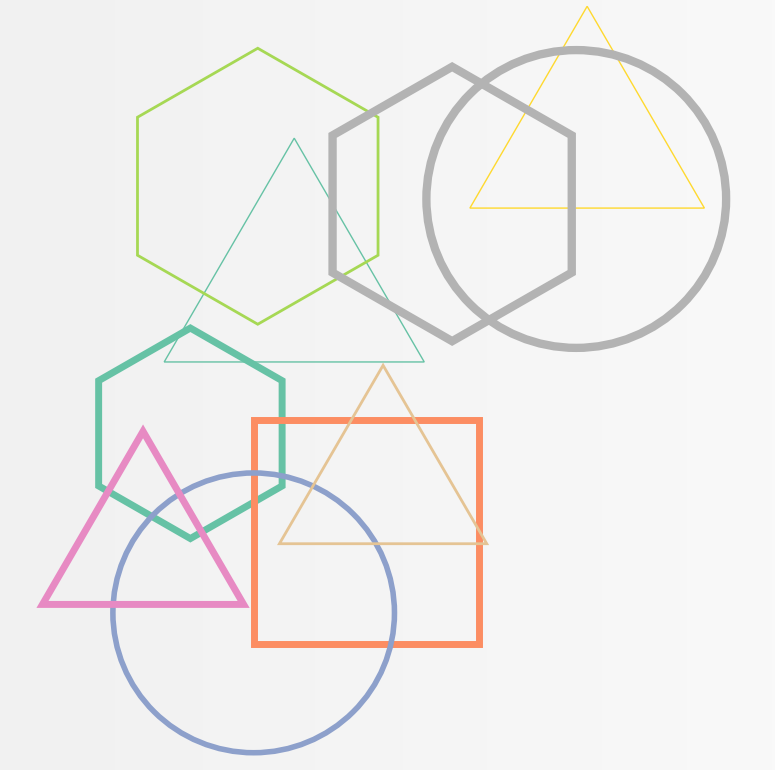[{"shape": "hexagon", "thickness": 2.5, "radius": 0.68, "center": [0.246, 0.437]}, {"shape": "triangle", "thickness": 0.5, "radius": 0.97, "center": [0.38, 0.627]}, {"shape": "square", "thickness": 2.5, "radius": 0.73, "center": [0.473, 0.309]}, {"shape": "circle", "thickness": 2, "radius": 0.91, "center": [0.327, 0.204]}, {"shape": "triangle", "thickness": 2.5, "radius": 0.75, "center": [0.185, 0.29]}, {"shape": "hexagon", "thickness": 1, "radius": 0.9, "center": [0.333, 0.758]}, {"shape": "triangle", "thickness": 0.5, "radius": 0.87, "center": [0.758, 0.817]}, {"shape": "triangle", "thickness": 1, "radius": 0.77, "center": [0.494, 0.371]}, {"shape": "hexagon", "thickness": 3, "radius": 0.89, "center": [0.583, 0.735]}, {"shape": "circle", "thickness": 3, "radius": 0.97, "center": [0.744, 0.742]}]